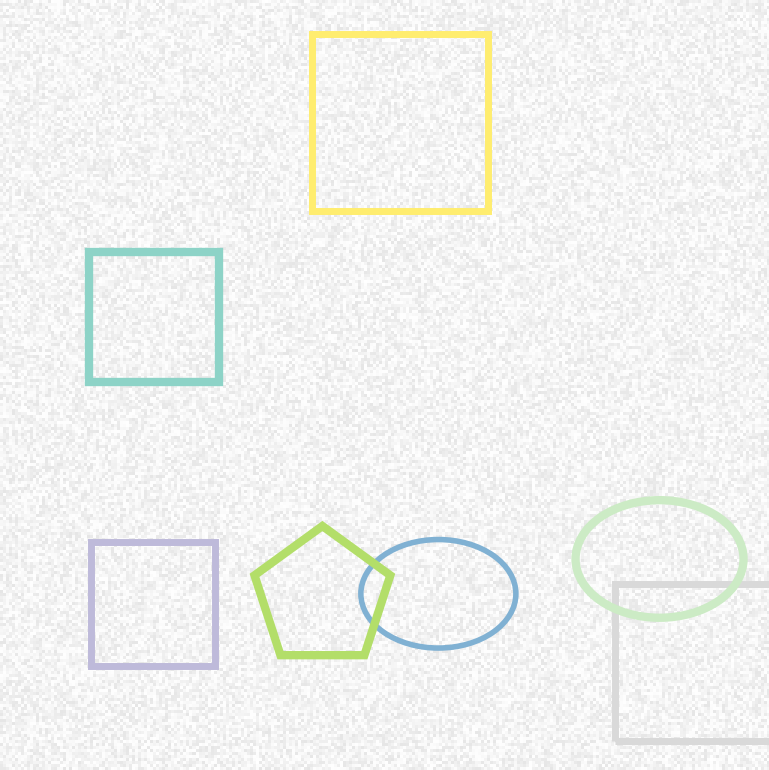[{"shape": "square", "thickness": 3, "radius": 0.42, "center": [0.2, 0.588]}, {"shape": "square", "thickness": 2.5, "radius": 0.4, "center": [0.199, 0.216]}, {"shape": "oval", "thickness": 2, "radius": 0.5, "center": [0.569, 0.229]}, {"shape": "pentagon", "thickness": 3, "radius": 0.46, "center": [0.419, 0.224]}, {"shape": "square", "thickness": 2.5, "radius": 0.51, "center": [0.9, 0.139]}, {"shape": "oval", "thickness": 3, "radius": 0.55, "center": [0.857, 0.274]}, {"shape": "square", "thickness": 2.5, "radius": 0.57, "center": [0.52, 0.841]}]